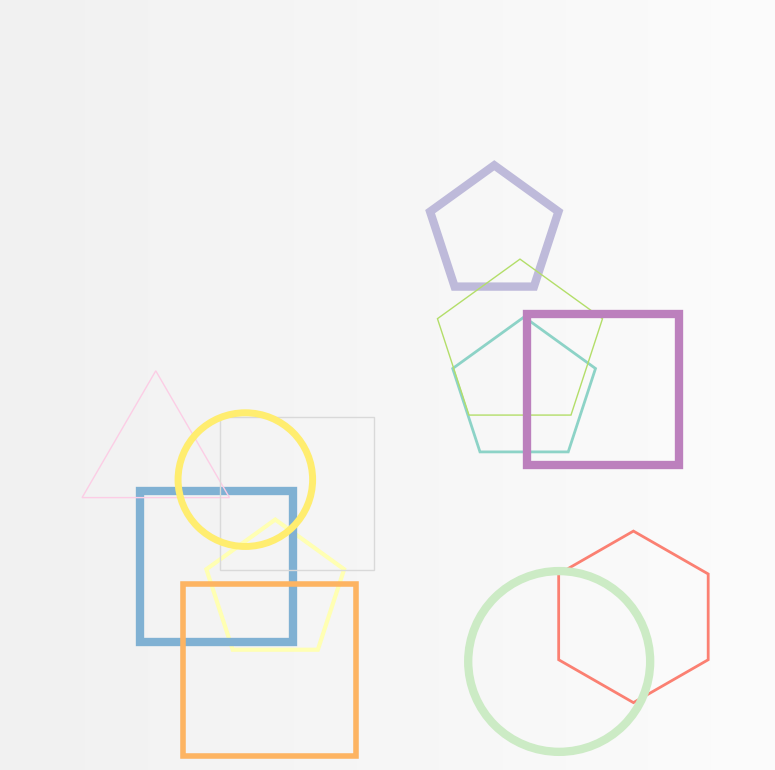[{"shape": "pentagon", "thickness": 1, "radius": 0.48, "center": [0.676, 0.491]}, {"shape": "pentagon", "thickness": 1.5, "radius": 0.47, "center": [0.355, 0.232]}, {"shape": "pentagon", "thickness": 3, "radius": 0.44, "center": [0.638, 0.698]}, {"shape": "hexagon", "thickness": 1, "radius": 0.56, "center": [0.817, 0.199]}, {"shape": "square", "thickness": 3, "radius": 0.49, "center": [0.279, 0.264]}, {"shape": "square", "thickness": 2, "radius": 0.56, "center": [0.348, 0.13]}, {"shape": "pentagon", "thickness": 0.5, "radius": 0.56, "center": [0.671, 0.552]}, {"shape": "triangle", "thickness": 0.5, "radius": 0.55, "center": [0.201, 0.409]}, {"shape": "square", "thickness": 0.5, "radius": 0.5, "center": [0.383, 0.359]}, {"shape": "square", "thickness": 3, "radius": 0.49, "center": [0.778, 0.494]}, {"shape": "circle", "thickness": 3, "radius": 0.59, "center": [0.722, 0.141]}, {"shape": "circle", "thickness": 2.5, "radius": 0.43, "center": [0.317, 0.377]}]